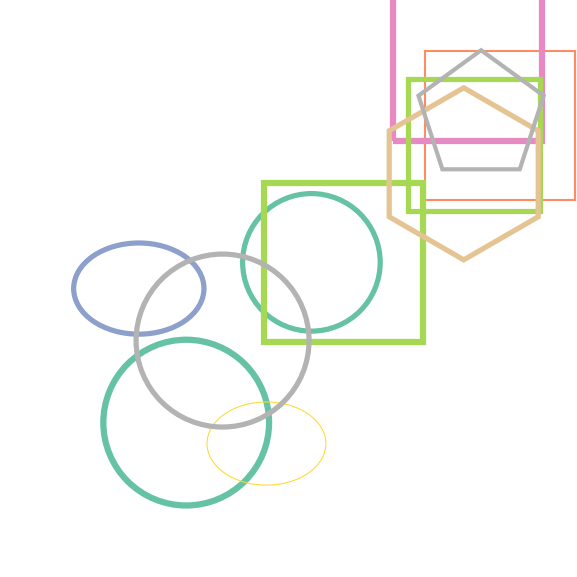[{"shape": "circle", "thickness": 2.5, "radius": 0.6, "center": [0.539, 0.545]}, {"shape": "circle", "thickness": 3, "radius": 0.72, "center": [0.322, 0.267]}, {"shape": "square", "thickness": 1, "radius": 0.65, "center": [0.866, 0.781]}, {"shape": "oval", "thickness": 2.5, "radius": 0.56, "center": [0.24, 0.499]}, {"shape": "square", "thickness": 3, "radius": 0.64, "center": [0.809, 0.884]}, {"shape": "square", "thickness": 3, "radius": 0.69, "center": [0.595, 0.544]}, {"shape": "square", "thickness": 2.5, "radius": 0.57, "center": [0.822, 0.747]}, {"shape": "oval", "thickness": 0.5, "radius": 0.51, "center": [0.461, 0.231]}, {"shape": "hexagon", "thickness": 2.5, "radius": 0.74, "center": [0.803, 0.698]}, {"shape": "circle", "thickness": 2.5, "radius": 0.75, "center": [0.385, 0.409]}, {"shape": "pentagon", "thickness": 2, "radius": 0.57, "center": [0.833, 0.798]}]